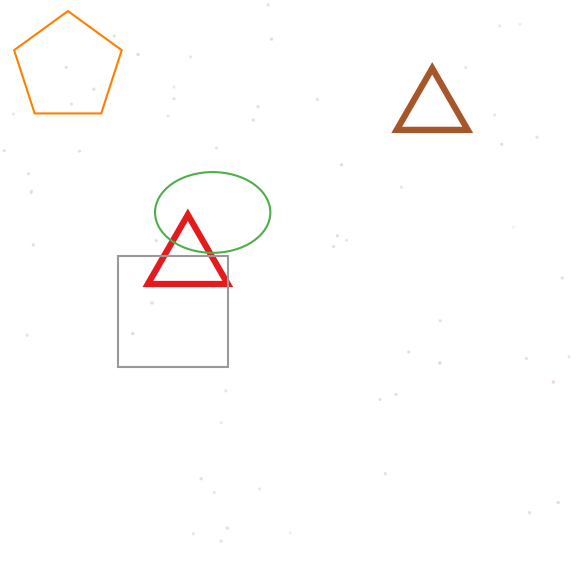[{"shape": "triangle", "thickness": 3, "radius": 0.4, "center": [0.325, 0.547]}, {"shape": "oval", "thickness": 1, "radius": 0.5, "center": [0.368, 0.631]}, {"shape": "pentagon", "thickness": 1, "radius": 0.49, "center": [0.118, 0.882]}, {"shape": "triangle", "thickness": 3, "radius": 0.36, "center": [0.748, 0.81]}, {"shape": "square", "thickness": 1, "radius": 0.48, "center": [0.3, 0.46]}]